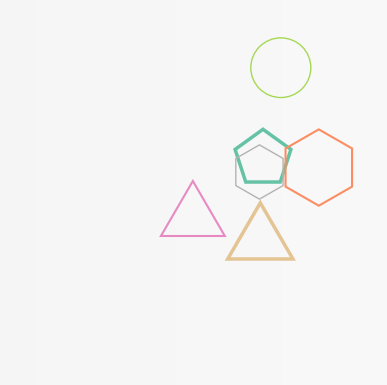[{"shape": "pentagon", "thickness": 2.5, "radius": 0.38, "center": [0.679, 0.588]}, {"shape": "hexagon", "thickness": 1.5, "radius": 0.5, "center": [0.823, 0.565]}, {"shape": "triangle", "thickness": 1.5, "radius": 0.48, "center": [0.498, 0.435]}, {"shape": "circle", "thickness": 1, "radius": 0.39, "center": [0.725, 0.824]}, {"shape": "triangle", "thickness": 2.5, "radius": 0.49, "center": [0.672, 0.376]}, {"shape": "hexagon", "thickness": 1, "radius": 0.35, "center": [0.67, 0.553]}]